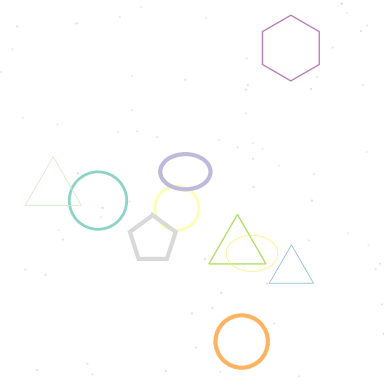[{"shape": "circle", "thickness": 2, "radius": 0.37, "center": [0.255, 0.479]}, {"shape": "circle", "thickness": 2, "radius": 0.29, "center": [0.459, 0.459]}, {"shape": "oval", "thickness": 3, "radius": 0.33, "center": [0.481, 0.554]}, {"shape": "triangle", "thickness": 0.5, "radius": 0.33, "center": [0.757, 0.298]}, {"shape": "circle", "thickness": 3, "radius": 0.34, "center": [0.628, 0.113]}, {"shape": "triangle", "thickness": 1, "radius": 0.43, "center": [0.617, 0.357]}, {"shape": "pentagon", "thickness": 3, "radius": 0.31, "center": [0.397, 0.378]}, {"shape": "hexagon", "thickness": 1, "radius": 0.43, "center": [0.755, 0.875]}, {"shape": "triangle", "thickness": 0.5, "radius": 0.42, "center": [0.138, 0.508]}, {"shape": "oval", "thickness": 0.5, "radius": 0.34, "center": [0.655, 0.342]}]